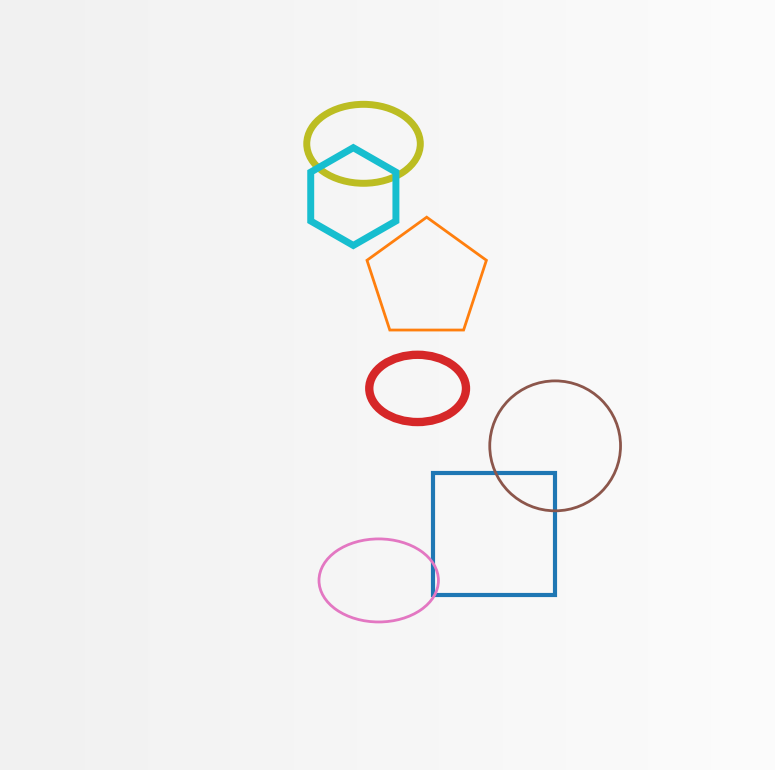[{"shape": "square", "thickness": 1.5, "radius": 0.39, "center": [0.637, 0.307]}, {"shape": "pentagon", "thickness": 1, "radius": 0.41, "center": [0.551, 0.637]}, {"shape": "oval", "thickness": 3, "radius": 0.31, "center": [0.539, 0.496]}, {"shape": "circle", "thickness": 1, "radius": 0.42, "center": [0.716, 0.421]}, {"shape": "oval", "thickness": 1, "radius": 0.39, "center": [0.489, 0.246]}, {"shape": "oval", "thickness": 2.5, "radius": 0.37, "center": [0.469, 0.813]}, {"shape": "hexagon", "thickness": 2.5, "radius": 0.32, "center": [0.456, 0.745]}]